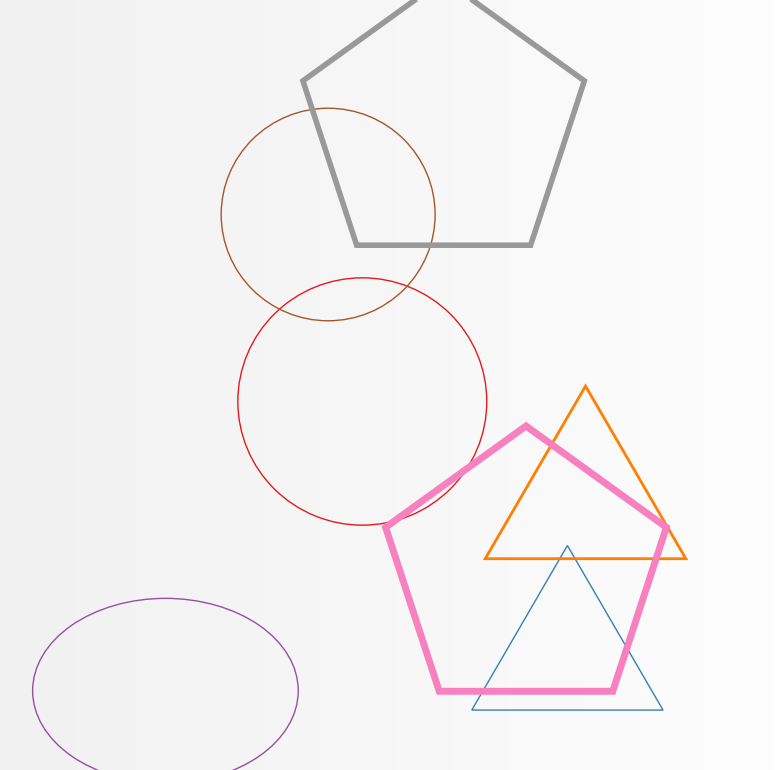[{"shape": "circle", "thickness": 0.5, "radius": 0.8, "center": [0.467, 0.479]}, {"shape": "triangle", "thickness": 0.5, "radius": 0.71, "center": [0.732, 0.149]}, {"shape": "oval", "thickness": 0.5, "radius": 0.86, "center": [0.213, 0.103]}, {"shape": "triangle", "thickness": 1, "radius": 0.75, "center": [0.756, 0.349]}, {"shape": "circle", "thickness": 0.5, "radius": 0.69, "center": [0.423, 0.721]}, {"shape": "pentagon", "thickness": 2.5, "radius": 0.95, "center": [0.679, 0.256]}, {"shape": "pentagon", "thickness": 2, "radius": 0.95, "center": [0.572, 0.836]}]